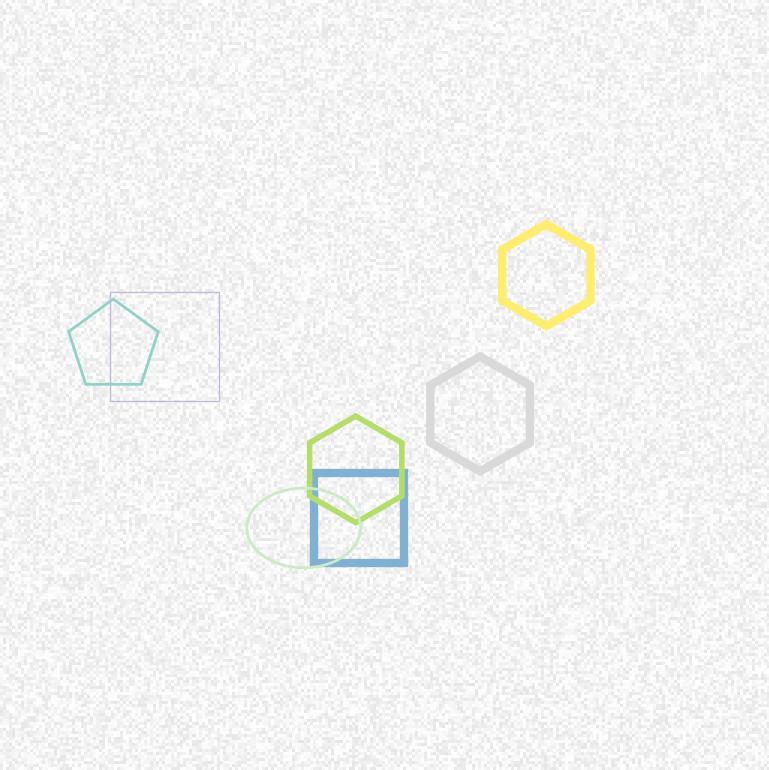[{"shape": "pentagon", "thickness": 1, "radius": 0.31, "center": [0.147, 0.55]}, {"shape": "square", "thickness": 0.5, "radius": 0.35, "center": [0.214, 0.55]}, {"shape": "square", "thickness": 3, "radius": 0.29, "center": [0.466, 0.327]}, {"shape": "hexagon", "thickness": 2, "radius": 0.35, "center": [0.462, 0.39]}, {"shape": "hexagon", "thickness": 3, "radius": 0.37, "center": [0.623, 0.462]}, {"shape": "oval", "thickness": 1, "radius": 0.37, "center": [0.394, 0.314]}, {"shape": "hexagon", "thickness": 3, "radius": 0.33, "center": [0.709, 0.643]}]